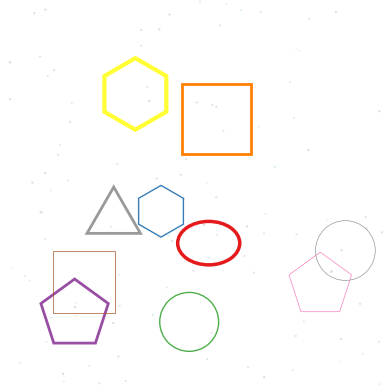[{"shape": "oval", "thickness": 2.5, "radius": 0.4, "center": [0.542, 0.368]}, {"shape": "hexagon", "thickness": 1, "radius": 0.34, "center": [0.418, 0.451]}, {"shape": "circle", "thickness": 1, "radius": 0.38, "center": [0.491, 0.164]}, {"shape": "pentagon", "thickness": 2, "radius": 0.46, "center": [0.194, 0.183]}, {"shape": "square", "thickness": 2, "radius": 0.45, "center": [0.562, 0.691]}, {"shape": "hexagon", "thickness": 3, "radius": 0.46, "center": [0.352, 0.756]}, {"shape": "square", "thickness": 0.5, "radius": 0.4, "center": [0.219, 0.268]}, {"shape": "pentagon", "thickness": 0.5, "radius": 0.43, "center": [0.832, 0.26]}, {"shape": "circle", "thickness": 0.5, "radius": 0.39, "center": [0.897, 0.349]}, {"shape": "triangle", "thickness": 2, "radius": 0.4, "center": [0.295, 0.434]}]